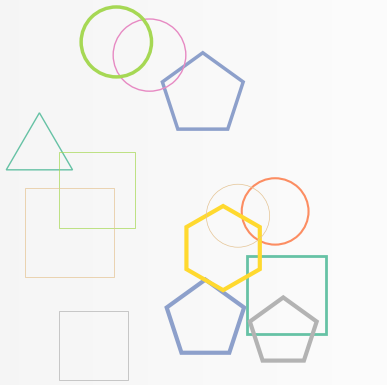[{"shape": "triangle", "thickness": 1, "radius": 0.49, "center": [0.102, 0.608]}, {"shape": "square", "thickness": 2, "radius": 0.51, "center": [0.739, 0.235]}, {"shape": "circle", "thickness": 1.5, "radius": 0.43, "center": [0.71, 0.451]}, {"shape": "pentagon", "thickness": 3, "radius": 0.53, "center": [0.53, 0.169]}, {"shape": "pentagon", "thickness": 2.5, "radius": 0.55, "center": [0.523, 0.753]}, {"shape": "circle", "thickness": 1, "radius": 0.47, "center": [0.386, 0.857]}, {"shape": "square", "thickness": 0.5, "radius": 0.49, "center": [0.251, 0.507]}, {"shape": "circle", "thickness": 2.5, "radius": 0.45, "center": [0.3, 0.891]}, {"shape": "hexagon", "thickness": 3, "radius": 0.55, "center": [0.576, 0.356]}, {"shape": "square", "thickness": 0.5, "radius": 0.58, "center": [0.179, 0.397]}, {"shape": "circle", "thickness": 0.5, "radius": 0.41, "center": [0.614, 0.44]}, {"shape": "square", "thickness": 0.5, "radius": 0.44, "center": [0.241, 0.103]}, {"shape": "pentagon", "thickness": 3, "radius": 0.45, "center": [0.731, 0.137]}]